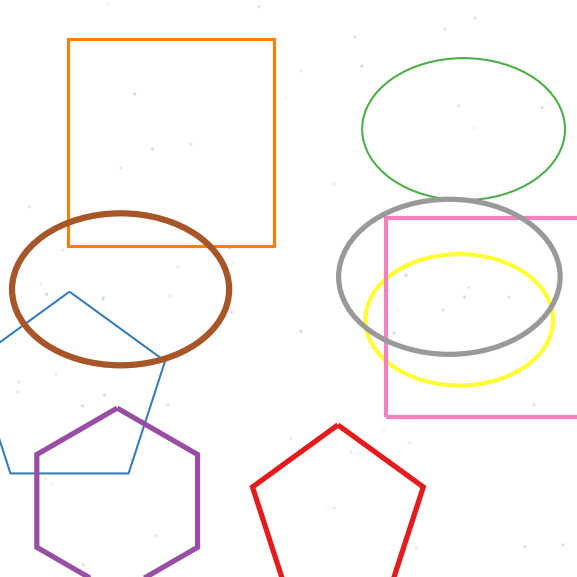[{"shape": "pentagon", "thickness": 2.5, "radius": 0.78, "center": [0.585, 0.108]}, {"shape": "pentagon", "thickness": 1, "radius": 0.87, "center": [0.12, 0.32]}, {"shape": "oval", "thickness": 1, "radius": 0.88, "center": [0.803, 0.776]}, {"shape": "hexagon", "thickness": 2.5, "radius": 0.8, "center": [0.203, 0.132]}, {"shape": "square", "thickness": 1.5, "radius": 0.89, "center": [0.296, 0.753]}, {"shape": "oval", "thickness": 2, "radius": 0.81, "center": [0.795, 0.445]}, {"shape": "oval", "thickness": 3, "radius": 0.94, "center": [0.209, 0.498]}, {"shape": "square", "thickness": 2, "radius": 0.86, "center": [0.841, 0.45]}, {"shape": "oval", "thickness": 2.5, "radius": 0.96, "center": [0.778, 0.52]}]